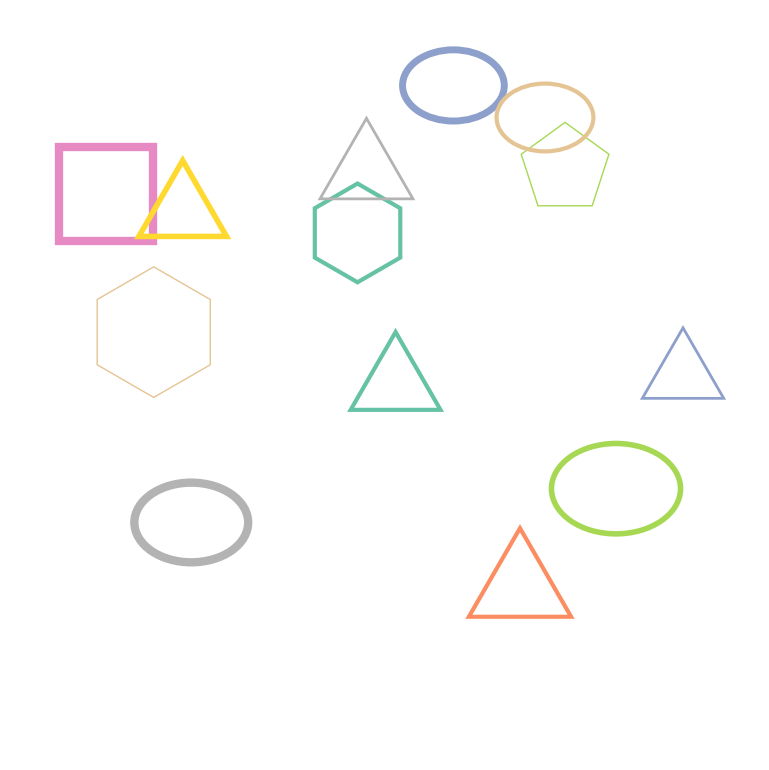[{"shape": "hexagon", "thickness": 1.5, "radius": 0.32, "center": [0.464, 0.698]}, {"shape": "triangle", "thickness": 1.5, "radius": 0.34, "center": [0.514, 0.501]}, {"shape": "triangle", "thickness": 1.5, "radius": 0.38, "center": [0.675, 0.237]}, {"shape": "triangle", "thickness": 1, "radius": 0.31, "center": [0.887, 0.513]}, {"shape": "oval", "thickness": 2.5, "radius": 0.33, "center": [0.589, 0.889]}, {"shape": "square", "thickness": 3, "radius": 0.31, "center": [0.138, 0.747]}, {"shape": "pentagon", "thickness": 0.5, "radius": 0.3, "center": [0.734, 0.781]}, {"shape": "oval", "thickness": 2, "radius": 0.42, "center": [0.8, 0.365]}, {"shape": "triangle", "thickness": 2, "radius": 0.33, "center": [0.237, 0.726]}, {"shape": "oval", "thickness": 1.5, "radius": 0.31, "center": [0.708, 0.847]}, {"shape": "hexagon", "thickness": 0.5, "radius": 0.42, "center": [0.2, 0.569]}, {"shape": "triangle", "thickness": 1, "radius": 0.35, "center": [0.476, 0.777]}, {"shape": "oval", "thickness": 3, "radius": 0.37, "center": [0.248, 0.321]}]